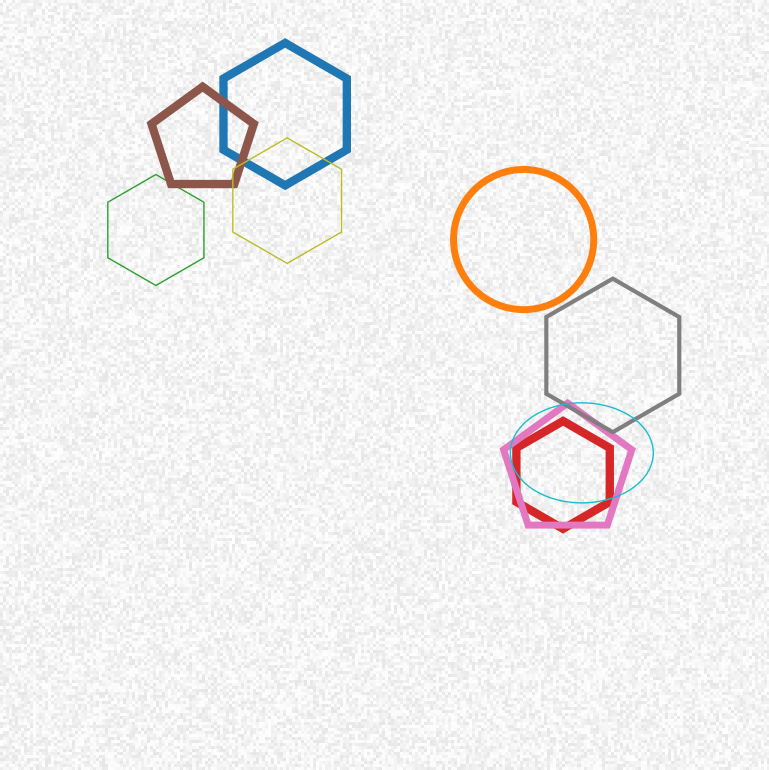[{"shape": "hexagon", "thickness": 3, "radius": 0.46, "center": [0.37, 0.852]}, {"shape": "circle", "thickness": 2.5, "radius": 0.46, "center": [0.68, 0.689]}, {"shape": "hexagon", "thickness": 0.5, "radius": 0.36, "center": [0.202, 0.701]}, {"shape": "hexagon", "thickness": 3, "radius": 0.35, "center": [0.731, 0.383]}, {"shape": "pentagon", "thickness": 3, "radius": 0.35, "center": [0.263, 0.818]}, {"shape": "pentagon", "thickness": 2.5, "radius": 0.44, "center": [0.737, 0.389]}, {"shape": "hexagon", "thickness": 1.5, "radius": 0.5, "center": [0.796, 0.538]}, {"shape": "hexagon", "thickness": 0.5, "radius": 0.41, "center": [0.373, 0.739]}, {"shape": "oval", "thickness": 0.5, "radius": 0.46, "center": [0.756, 0.412]}]